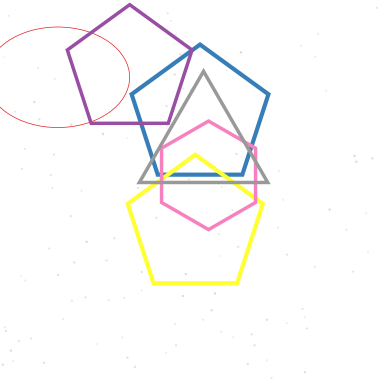[{"shape": "oval", "thickness": 0.5, "radius": 0.93, "center": [0.15, 0.799]}, {"shape": "pentagon", "thickness": 3, "radius": 0.93, "center": [0.52, 0.697]}, {"shape": "pentagon", "thickness": 2.5, "radius": 0.85, "center": [0.337, 0.818]}, {"shape": "pentagon", "thickness": 3, "radius": 0.92, "center": [0.507, 0.414]}, {"shape": "hexagon", "thickness": 2.5, "radius": 0.7, "center": [0.542, 0.545]}, {"shape": "triangle", "thickness": 2.5, "radius": 0.96, "center": [0.529, 0.622]}]